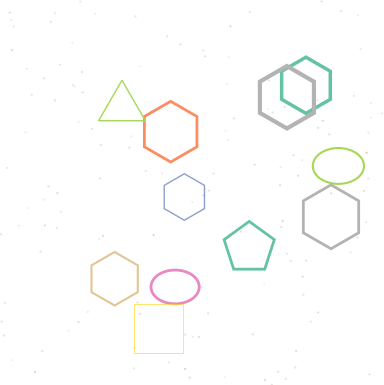[{"shape": "hexagon", "thickness": 2.5, "radius": 0.36, "center": [0.795, 0.778]}, {"shape": "pentagon", "thickness": 2, "radius": 0.34, "center": [0.647, 0.356]}, {"shape": "hexagon", "thickness": 2, "radius": 0.39, "center": [0.443, 0.658]}, {"shape": "hexagon", "thickness": 1, "radius": 0.3, "center": [0.479, 0.488]}, {"shape": "oval", "thickness": 2, "radius": 0.31, "center": [0.455, 0.255]}, {"shape": "oval", "thickness": 1.5, "radius": 0.33, "center": [0.879, 0.569]}, {"shape": "triangle", "thickness": 1, "radius": 0.35, "center": [0.317, 0.721]}, {"shape": "square", "thickness": 0.5, "radius": 0.32, "center": [0.411, 0.148]}, {"shape": "hexagon", "thickness": 1.5, "radius": 0.35, "center": [0.298, 0.276]}, {"shape": "hexagon", "thickness": 2, "radius": 0.42, "center": [0.86, 0.437]}, {"shape": "hexagon", "thickness": 3, "radius": 0.41, "center": [0.745, 0.747]}]